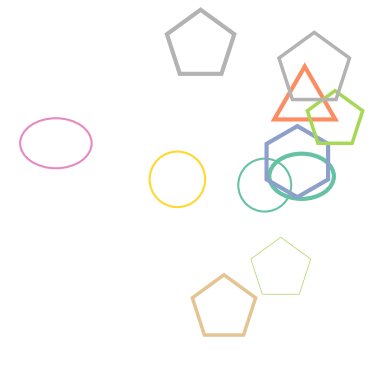[{"shape": "oval", "thickness": 3, "radius": 0.42, "center": [0.783, 0.542]}, {"shape": "circle", "thickness": 1.5, "radius": 0.34, "center": [0.688, 0.519]}, {"shape": "triangle", "thickness": 3, "radius": 0.46, "center": [0.792, 0.736]}, {"shape": "hexagon", "thickness": 3, "radius": 0.46, "center": [0.772, 0.58]}, {"shape": "oval", "thickness": 1.5, "radius": 0.46, "center": [0.145, 0.628]}, {"shape": "pentagon", "thickness": 2.5, "radius": 0.38, "center": [0.87, 0.689]}, {"shape": "pentagon", "thickness": 0.5, "radius": 0.41, "center": [0.729, 0.302]}, {"shape": "circle", "thickness": 1.5, "radius": 0.36, "center": [0.461, 0.534]}, {"shape": "pentagon", "thickness": 2.5, "radius": 0.43, "center": [0.582, 0.2]}, {"shape": "pentagon", "thickness": 2.5, "radius": 0.48, "center": [0.816, 0.819]}, {"shape": "pentagon", "thickness": 3, "radius": 0.46, "center": [0.521, 0.883]}]